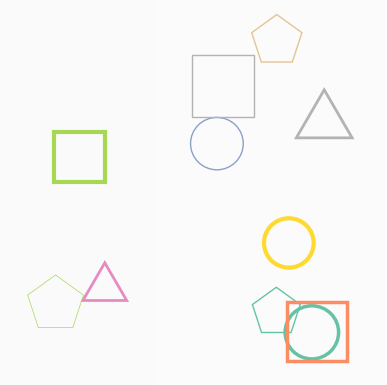[{"shape": "pentagon", "thickness": 1, "radius": 0.32, "center": [0.713, 0.189]}, {"shape": "circle", "thickness": 2.5, "radius": 0.34, "center": [0.805, 0.137]}, {"shape": "square", "thickness": 2.5, "radius": 0.38, "center": [0.818, 0.14]}, {"shape": "circle", "thickness": 1, "radius": 0.34, "center": [0.56, 0.627]}, {"shape": "triangle", "thickness": 2, "radius": 0.33, "center": [0.27, 0.252]}, {"shape": "pentagon", "thickness": 0.5, "radius": 0.38, "center": [0.143, 0.21]}, {"shape": "square", "thickness": 3, "radius": 0.33, "center": [0.205, 0.592]}, {"shape": "circle", "thickness": 3, "radius": 0.32, "center": [0.745, 0.369]}, {"shape": "pentagon", "thickness": 1, "radius": 0.34, "center": [0.714, 0.894]}, {"shape": "square", "thickness": 1, "radius": 0.4, "center": [0.575, 0.776]}, {"shape": "triangle", "thickness": 2, "radius": 0.42, "center": [0.837, 0.684]}]